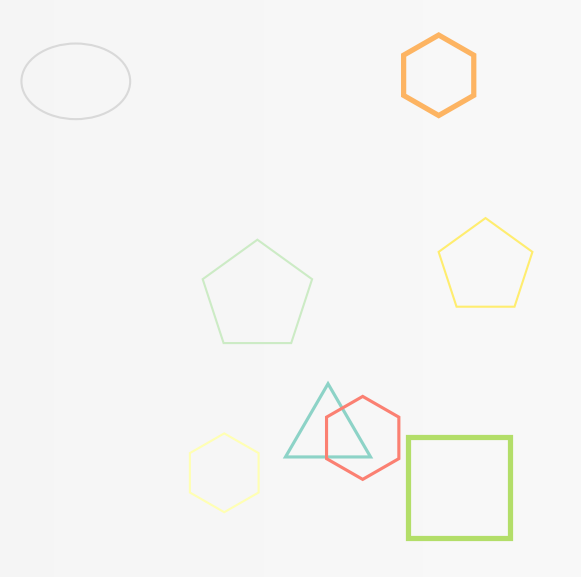[{"shape": "triangle", "thickness": 1.5, "radius": 0.42, "center": [0.564, 0.25]}, {"shape": "hexagon", "thickness": 1, "radius": 0.34, "center": [0.386, 0.18]}, {"shape": "hexagon", "thickness": 1.5, "radius": 0.36, "center": [0.624, 0.241]}, {"shape": "hexagon", "thickness": 2.5, "radius": 0.35, "center": [0.755, 0.869]}, {"shape": "square", "thickness": 2.5, "radius": 0.44, "center": [0.79, 0.155]}, {"shape": "oval", "thickness": 1, "radius": 0.47, "center": [0.13, 0.858]}, {"shape": "pentagon", "thickness": 1, "radius": 0.49, "center": [0.443, 0.485]}, {"shape": "pentagon", "thickness": 1, "radius": 0.42, "center": [0.835, 0.537]}]